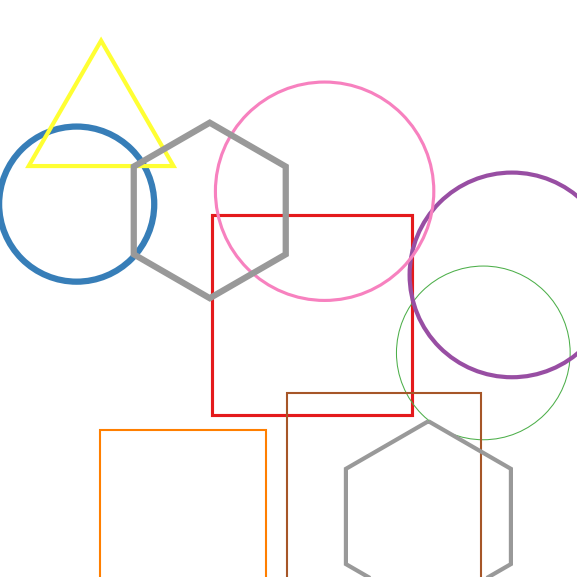[{"shape": "square", "thickness": 1.5, "radius": 0.87, "center": [0.54, 0.453]}, {"shape": "circle", "thickness": 3, "radius": 0.67, "center": [0.133, 0.646]}, {"shape": "circle", "thickness": 0.5, "radius": 0.75, "center": [0.837, 0.388]}, {"shape": "circle", "thickness": 2, "radius": 0.89, "center": [0.886, 0.523]}, {"shape": "square", "thickness": 1, "radius": 0.72, "center": [0.317, 0.111]}, {"shape": "triangle", "thickness": 2, "radius": 0.72, "center": [0.175, 0.784]}, {"shape": "square", "thickness": 1, "radius": 0.84, "center": [0.665, 0.15]}, {"shape": "circle", "thickness": 1.5, "radius": 0.95, "center": [0.562, 0.668]}, {"shape": "hexagon", "thickness": 2, "radius": 0.82, "center": [0.742, 0.105]}, {"shape": "hexagon", "thickness": 3, "radius": 0.76, "center": [0.363, 0.635]}]